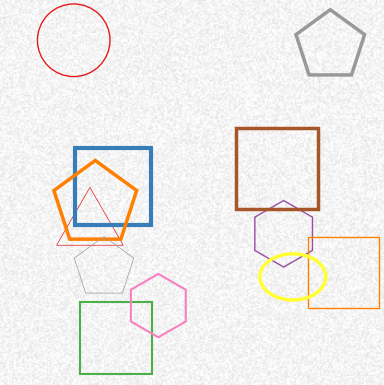[{"shape": "circle", "thickness": 1, "radius": 0.47, "center": [0.191, 0.895]}, {"shape": "triangle", "thickness": 0.5, "radius": 0.5, "center": [0.234, 0.413]}, {"shape": "square", "thickness": 3, "radius": 0.5, "center": [0.294, 0.515]}, {"shape": "square", "thickness": 1.5, "radius": 0.47, "center": [0.302, 0.122]}, {"shape": "hexagon", "thickness": 1, "radius": 0.43, "center": [0.737, 0.393]}, {"shape": "square", "thickness": 1, "radius": 0.46, "center": [0.893, 0.293]}, {"shape": "pentagon", "thickness": 2.5, "radius": 0.56, "center": [0.247, 0.47]}, {"shape": "oval", "thickness": 2.5, "radius": 0.43, "center": [0.761, 0.281]}, {"shape": "square", "thickness": 2.5, "radius": 0.53, "center": [0.72, 0.563]}, {"shape": "hexagon", "thickness": 1.5, "radius": 0.41, "center": [0.411, 0.206]}, {"shape": "pentagon", "thickness": 2.5, "radius": 0.47, "center": [0.858, 0.881]}, {"shape": "pentagon", "thickness": 0.5, "radius": 0.41, "center": [0.27, 0.304]}]